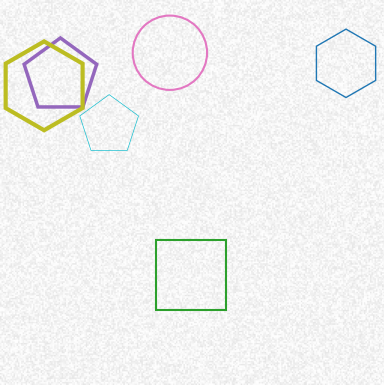[{"shape": "hexagon", "thickness": 1, "radius": 0.44, "center": [0.899, 0.836]}, {"shape": "square", "thickness": 1.5, "radius": 0.46, "center": [0.497, 0.285]}, {"shape": "pentagon", "thickness": 2.5, "radius": 0.5, "center": [0.157, 0.802]}, {"shape": "circle", "thickness": 1.5, "radius": 0.48, "center": [0.441, 0.863]}, {"shape": "hexagon", "thickness": 3, "radius": 0.58, "center": [0.115, 0.777]}, {"shape": "pentagon", "thickness": 0.5, "radius": 0.4, "center": [0.283, 0.674]}]